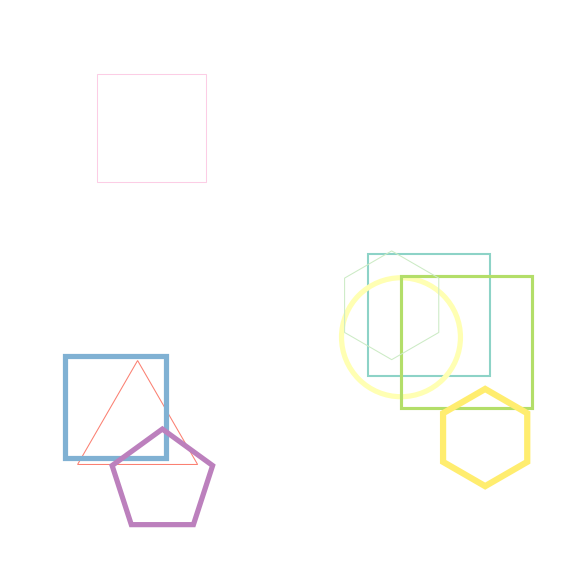[{"shape": "square", "thickness": 1, "radius": 0.53, "center": [0.743, 0.454]}, {"shape": "circle", "thickness": 2.5, "radius": 0.51, "center": [0.694, 0.415]}, {"shape": "triangle", "thickness": 0.5, "radius": 0.6, "center": [0.238, 0.255]}, {"shape": "square", "thickness": 2.5, "radius": 0.44, "center": [0.2, 0.294]}, {"shape": "square", "thickness": 1.5, "radius": 0.57, "center": [0.808, 0.407]}, {"shape": "square", "thickness": 0.5, "radius": 0.47, "center": [0.263, 0.777]}, {"shape": "pentagon", "thickness": 2.5, "radius": 0.46, "center": [0.281, 0.165]}, {"shape": "hexagon", "thickness": 0.5, "radius": 0.47, "center": [0.678, 0.471]}, {"shape": "hexagon", "thickness": 3, "radius": 0.42, "center": [0.84, 0.241]}]